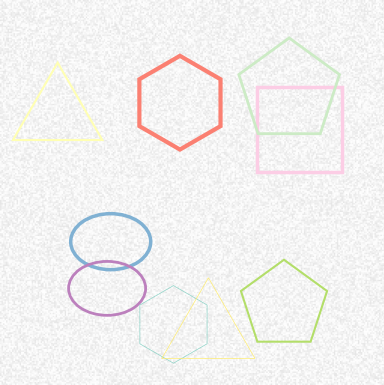[{"shape": "hexagon", "thickness": 0.5, "radius": 0.5, "center": [0.451, 0.157]}, {"shape": "triangle", "thickness": 1.5, "radius": 0.67, "center": [0.15, 0.703]}, {"shape": "hexagon", "thickness": 3, "radius": 0.61, "center": [0.467, 0.733]}, {"shape": "oval", "thickness": 2.5, "radius": 0.52, "center": [0.288, 0.372]}, {"shape": "pentagon", "thickness": 1.5, "radius": 0.59, "center": [0.738, 0.208]}, {"shape": "square", "thickness": 2.5, "radius": 0.55, "center": [0.779, 0.664]}, {"shape": "oval", "thickness": 2, "radius": 0.5, "center": [0.278, 0.251]}, {"shape": "pentagon", "thickness": 2, "radius": 0.69, "center": [0.751, 0.764]}, {"shape": "triangle", "thickness": 0.5, "radius": 0.7, "center": [0.541, 0.139]}]